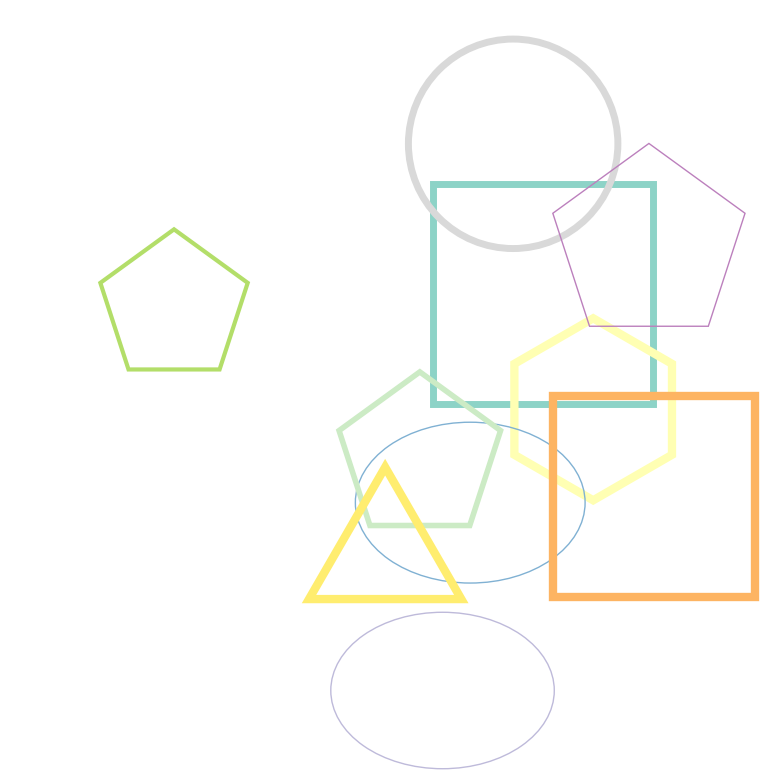[{"shape": "square", "thickness": 2.5, "radius": 0.71, "center": [0.705, 0.619]}, {"shape": "hexagon", "thickness": 3, "radius": 0.59, "center": [0.77, 0.468]}, {"shape": "oval", "thickness": 0.5, "radius": 0.73, "center": [0.575, 0.103]}, {"shape": "oval", "thickness": 0.5, "radius": 0.75, "center": [0.611, 0.347]}, {"shape": "square", "thickness": 3, "radius": 0.65, "center": [0.849, 0.355]}, {"shape": "pentagon", "thickness": 1.5, "radius": 0.5, "center": [0.226, 0.602]}, {"shape": "circle", "thickness": 2.5, "radius": 0.68, "center": [0.666, 0.813]}, {"shape": "pentagon", "thickness": 0.5, "radius": 0.66, "center": [0.843, 0.682]}, {"shape": "pentagon", "thickness": 2, "radius": 0.55, "center": [0.545, 0.407]}, {"shape": "triangle", "thickness": 3, "radius": 0.57, "center": [0.5, 0.279]}]